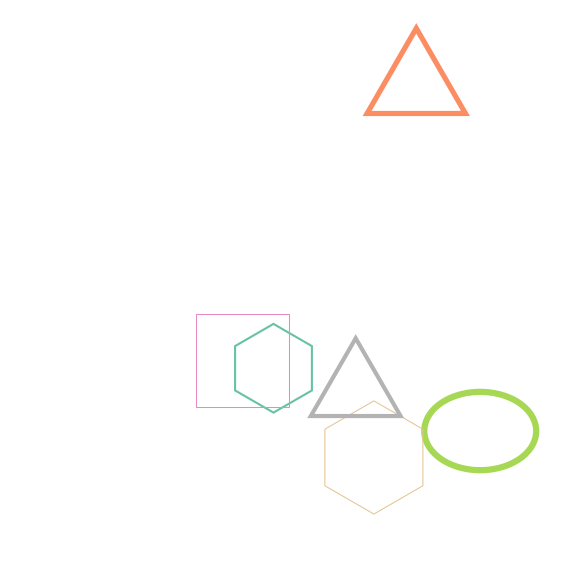[{"shape": "hexagon", "thickness": 1, "radius": 0.38, "center": [0.474, 0.361]}, {"shape": "triangle", "thickness": 2.5, "radius": 0.49, "center": [0.721, 0.852]}, {"shape": "square", "thickness": 0.5, "radius": 0.4, "center": [0.42, 0.375]}, {"shape": "oval", "thickness": 3, "radius": 0.48, "center": [0.832, 0.253]}, {"shape": "hexagon", "thickness": 0.5, "radius": 0.49, "center": [0.647, 0.207]}, {"shape": "triangle", "thickness": 2, "radius": 0.45, "center": [0.616, 0.324]}]